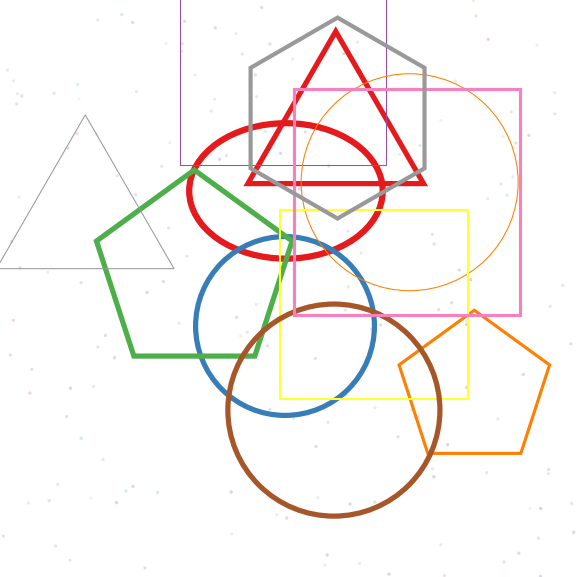[{"shape": "triangle", "thickness": 2.5, "radius": 0.88, "center": [0.581, 0.769]}, {"shape": "oval", "thickness": 3, "radius": 0.84, "center": [0.495, 0.669]}, {"shape": "circle", "thickness": 2.5, "radius": 0.77, "center": [0.494, 0.435]}, {"shape": "pentagon", "thickness": 2.5, "radius": 0.89, "center": [0.337, 0.527]}, {"shape": "square", "thickness": 0.5, "radius": 0.89, "center": [0.49, 0.892]}, {"shape": "pentagon", "thickness": 1.5, "radius": 0.69, "center": [0.821, 0.325]}, {"shape": "circle", "thickness": 0.5, "radius": 0.94, "center": [0.709, 0.684]}, {"shape": "square", "thickness": 1, "radius": 0.82, "center": [0.647, 0.472]}, {"shape": "circle", "thickness": 2.5, "radius": 0.92, "center": [0.578, 0.289]}, {"shape": "square", "thickness": 1.5, "radius": 0.98, "center": [0.704, 0.65]}, {"shape": "triangle", "thickness": 0.5, "radius": 0.89, "center": [0.148, 0.623]}, {"shape": "hexagon", "thickness": 2, "radius": 0.87, "center": [0.585, 0.795]}]